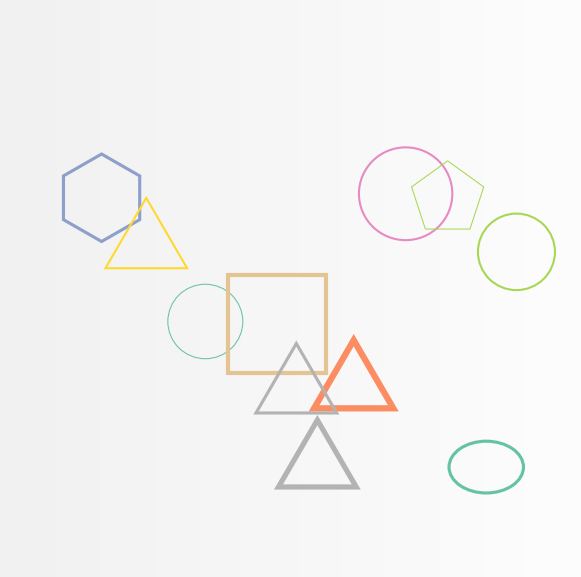[{"shape": "oval", "thickness": 1.5, "radius": 0.32, "center": [0.837, 0.19]}, {"shape": "circle", "thickness": 0.5, "radius": 0.32, "center": [0.353, 0.442]}, {"shape": "triangle", "thickness": 3, "radius": 0.39, "center": [0.609, 0.331]}, {"shape": "hexagon", "thickness": 1.5, "radius": 0.38, "center": [0.175, 0.657]}, {"shape": "circle", "thickness": 1, "radius": 0.4, "center": [0.698, 0.664]}, {"shape": "circle", "thickness": 1, "radius": 0.33, "center": [0.889, 0.563]}, {"shape": "pentagon", "thickness": 0.5, "radius": 0.33, "center": [0.77, 0.655]}, {"shape": "triangle", "thickness": 1, "radius": 0.41, "center": [0.252, 0.575]}, {"shape": "square", "thickness": 2, "radius": 0.42, "center": [0.477, 0.438]}, {"shape": "triangle", "thickness": 2.5, "radius": 0.39, "center": [0.546, 0.195]}, {"shape": "triangle", "thickness": 1.5, "radius": 0.4, "center": [0.51, 0.324]}]